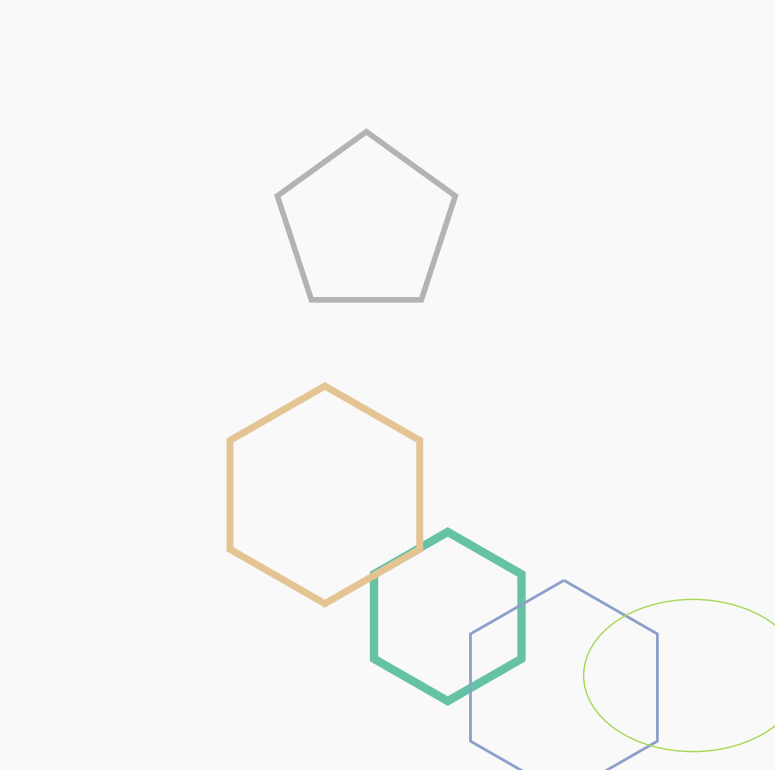[{"shape": "hexagon", "thickness": 3, "radius": 0.55, "center": [0.578, 0.199]}, {"shape": "hexagon", "thickness": 1, "radius": 0.7, "center": [0.728, 0.107]}, {"shape": "oval", "thickness": 0.5, "radius": 0.71, "center": [0.894, 0.123]}, {"shape": "hexagon", "thickness": 2.5, "radius": 0.71, "center": [0.419, 0.357]}, {"shape": "pentagon", "thickness": 2, "radius": 0.6, "center": [0.473, 0.708]}]